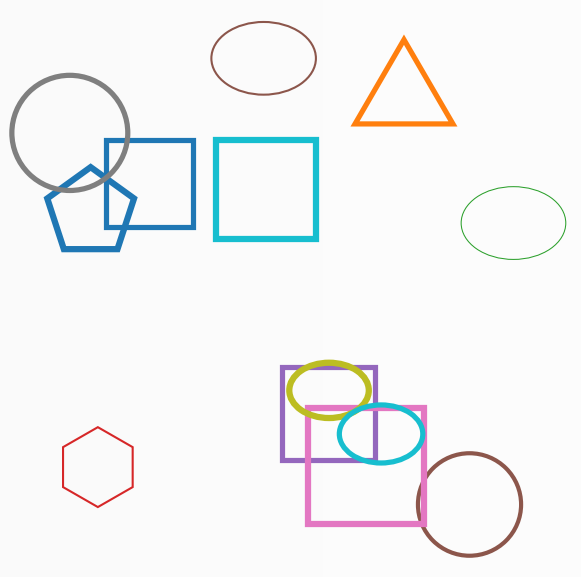[{"shape": "pentagon", "thickness": 3, "radius": 0.39, "center": [0.156, 0.631]}, {"shape": "square", "thickness": 2.5, "radius": 0.37, "center": [0.257, 0.681]}, {"shape": "triangle", "thickness": 2.5, "radius": 0.49, "center": [0.695, 0.833]}, {"shape": "oval", "thickness": 0.5, "radius": 0.45, "center": [0.883, 0.613]}, {"shape": "hexagon", "thickness": 1, "radius": 0.35, "center": [0.168, 0.19]}, {"shape": "square", "thickness": 2.5, "radius": 0.4, "center": [0.565, 0.283]}, {"shape": "oval", "thickness": 1, "radius": 0.45, "center": [0.454, 0.898]}, {"shape": "circle", "thickness": 2, "radius": 0.44, "center": [0.808, 0.126]}, {"shape": "square", "thickness": 3, "radius": 0.5, "center": [0.63, 0.192]}, {"shape": "circle", "thickness": 2.5, "radius": 0.5, "center": [0.12, 0.769]}, {"shape": "oval", "thickness": 3, "radius": 0.34, "center": [0.566, 0.323]}, {"shape": "oval", "thickness": 2.5, "radius": 0.36, "center": [0.656, 0.248]}, {"shape": "square", "thickness": 3, "radius": 0.43, "center": [0.458, 0.671]}]